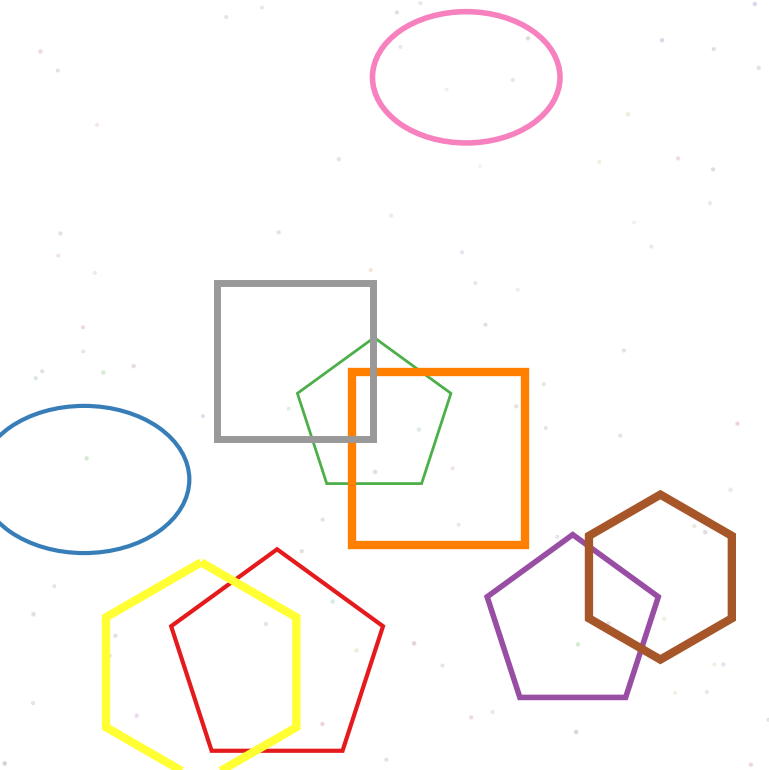[{"shape": "pentagon", "thickness": 1.5, "radius": 0.72, "center": [0.36, 0.142]}, {"shape": "oval", "thickness": 1.5, "radius": 0.68, "center": [0.109, 0.377]}, {"shape": "pentagon", "thickness": 1, "radius": 0.52, "center": [0.486, 0.457]}, {"shape": "pentagon", "thickness": 2, "radius": 0.58, "center": [0.744, 0.189]}, {"shape": "square", "thickness": 3, "radius": 0.56, "center": [0.569, 0.405]}, {"shape": "hexagon", "thickness": 3, "radius": 0.71, "center": [0.261, 0.127]}, {"shape": "hexagon", "thickness": 3, "radius": 0.54, "center": [0.858, 0.251]}, {"shape": "oval", "thickness": 2, "radius": 0.61, "center": [0.605, 0.9]}, {"shape": "square", "thickness": 2.5, "radius": 0.51, "center": [0.383, 0.531]}]